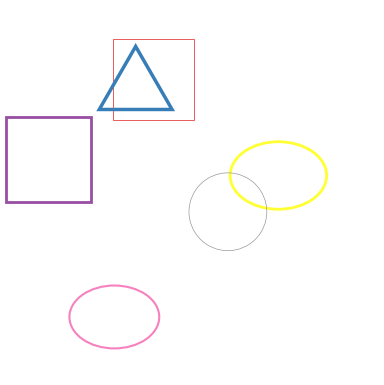[{"shape": "square", "thickness": 0.5, "radius": 0.52, "center": [0.398, 0.793]}, {"shape": "triangle", "thickness": 2.5, "radius": 0.55, "center": [0.352, 0.77]}, {"shape": "square", "thickness": 2, "radius": 0.55, "center": [0.126, 0.585]}, {"shape": "oval", "thickness": 2, "radius": 0.63, "center": [0.723, 0.544]}, {"shape": "oval", "thickness": 1.5, "radius": 0.58, "center": [0.297, 0.177]}, {"shape": "circle", "thickness": 0.5, "radius": 0.51, "center": [0.592, 0.45]}]